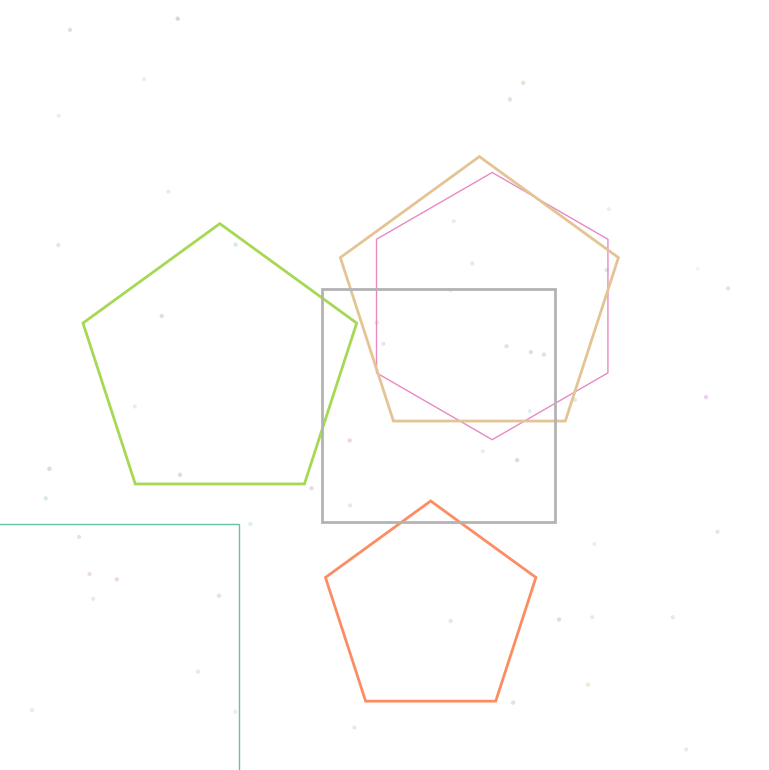[{"shape": "square", "thickness": 0.5, "radius": 0.8, "center": [0.15, 0.159]}, {"shape": "pentagon", "thickness": 1, "radius": 0.72, "center": [0.559, 0.206]}, {"shape": "hexagon", "thickness": 0.5, "radius": 0.87, "center": [0.639, 0.603]}, {"shape": "pentagon", "thickness": 1, "radius": 0.93, "center": [0.286, 0.523]}, {"shape": "pentagon", "thickness": 1, "radius": 0.95, "center": [0.623, 0.607]}, {"shape": "square", "thickness": 1, "radius": 0.75, "center": [0.57, 0.473]}]